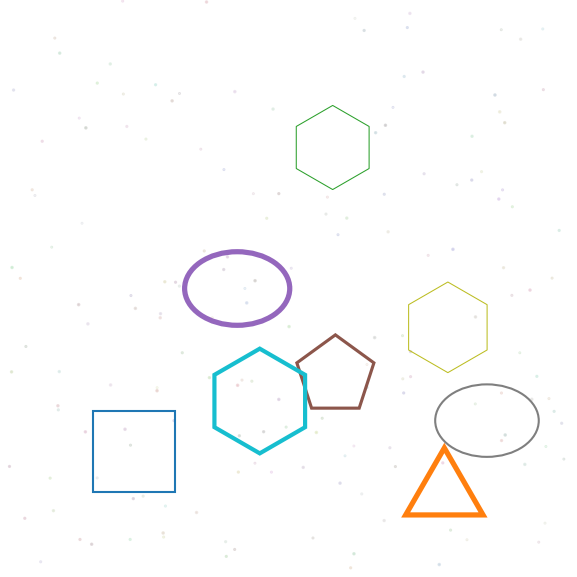[{"shape": "square", "thickness": 1, "radius": 0.35, "center": [0.232, 0.217]}, {"shape": "triangle", "thickness": 2.5, "radius": 0.39, "center": [0.769, 0.146]}, {"shape": "hexagon", "thickness": 0.5, "radius": 0.36, "center": [0.576, 0.744]}, {"shape": "oval", "thickness": 2.5, "radius": 0.46, "center": [0.411, 0.5]}, {"shape": "pentagon", "thickness": 1.5, "radius": 0.35, "center": [0.581, 0.349]}, {"shape": "oval", "thickness": 1, "radius": 0.45, "center": [0.843, 0.271]}, {"shape": "hexagon", "thickness": 0.5, "radius": 0.39, "center": [0.776, 0.432]}, {"shape": "hexagon", "thickness": 2, "radius": 0.45, "center": [0.45, 0.305]}]